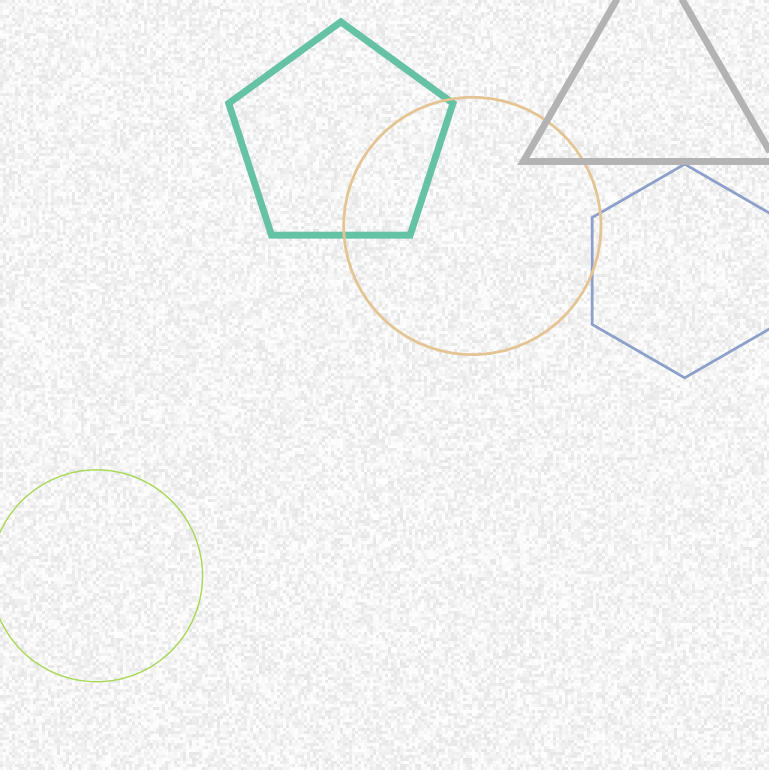[{"shape": "pentagon", "thickness": 2.5, "radius": 0.77, "center": [0.443, 0.818]}, {"shape": "hexagon", "thickness": 1, "radius": 0.69, "center": [0.889, 0.648]}, {"shape": "circle", "thickness": 0.5, "radius": 0.69, "center": [0.125, 0.252]}, {"shape": "circle", "thickness": 1, "radius": 0.84, "center": [0.613, 0.707]}, {"shape": "triangle", "thickness": 2.5, "radius": 0.95, "center": [0.843, 0.885]}]